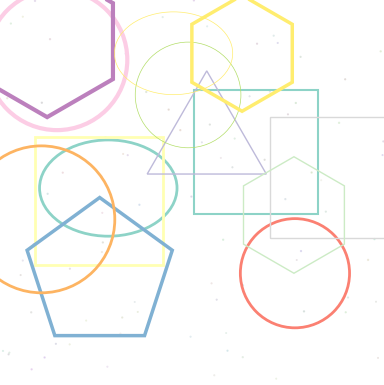[{"shape": "square", "thickness": 1.5, "radius": 0.81, "center": [0.665, 0.605]}, {"shape": "oval", "thickness": 2, "radius": 0.89, "center": [0.281, 0.511]}, {"shape": "square", "thickness": 2, "radius": 0.83, "center": [0.257, 0.478]}, {"shape": "triangle", "thickness": 1, "radius": 0.89, "center": [0.537, 0.637]}, {"shape": "circle", "thickness": 2, "radius": 0.71, "center": [0.766, 0.29]}, {"shape": "pentagon", "thickness": 2.5, "radius": 0.99, "center": [0.259, 0.289]}, {"shape": "circle", "thickness": 2, "radius": 0.95, "center": [0.107, 0.43]}, {"shape": "circle", "thickness": 0.5, "radius": 0.69, "center": [0.489, 0.753]}, {"shape": "circle", "thickness": 3, "radius": 0.91, "center": [0.148, 0.845]}, {"shape": "square", "thickness": 1, "radius": 0.79, "center": [0.859, 0.54]}, {"shape": "hexagon", "thickness": 3, "radius": 0.99, "center": [0.122, 0.893]}, {"shape": "hexagon", "thickness": 1, "radius": 0.76, "center": [0.763, 0.442]}, {"shape": "oval", "thickness": 0.5, "radius": 0.77, "center": [0.451, 0.862]}, {"shape": "hexagon", "thickness": 2.5, "radius": 0.75, "center": [0.629, 0.862]}]